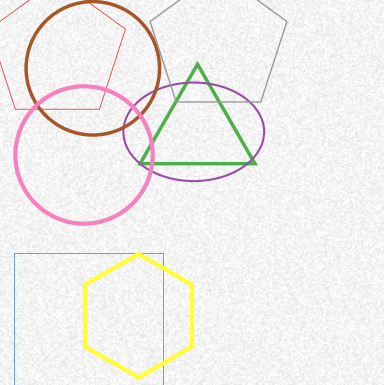[{"shape": "pentagon", "thickness": 0.5, "radius": 0.93, "center": [0.149, 0.867]}, {"shape": "square", "thickness": 0.5, "radius": 0.97, "center": [0.23, 0.15]}, {"shape": "triangle", "thickness": 2.5, "radius": 0.86, "center": [0.513, 0.661]}, {"shape": "oval", "thickness": 1.5, "radius": 0.91, "center": [0.503, 0.658]}, {"shape": "hexagon", "thickness": 3, "radius": 0.8, "center": [0.36, 0.18]}, {"shape": "circle", "thickness": 2.5, "radius": 0.87, "center": [0.241, 0.823]}, {"shape": "circle", "thickness": 3, "radius": 0.89, "center": [0.218, 0.597]}, {"shape": "pentagon", "thickness": 1, "radius": 0.93, "center": [0.567, 0.886]}]